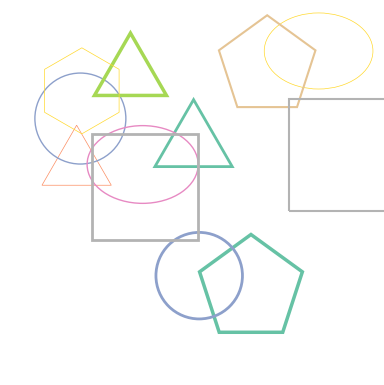[{"shape": "pentagon", "thickness": 2.5, "radius": 0.7, "center": [0.652, 0.251]}, {"shape": "triangle", "thickness": 2, "radius": 0.58, "center": [0.503, 0.625]}, {"shape": "triangle", "thickness": 0.5, "radius": 0.52, "center": [0.199, 0.571]}, {"shape": "circle", "thickness": 1, "radius": 0.59, "center": [0.209, 0.692]}, {"shape": "circle", "thickness": 2, "radius": 0.56, "center": [0.517, 0.284]}, {"shape": "oval", "thickness": 1, "radius": 0.72, "center": [0.37, 0.573]}, {"shape": "triangle", "thickness": 2.5, "radius": 0.54, "center": [0.339, 0.806]}, {"shape": "oval", "thickness": 0.5, "radius": 0.71, "center": [0.828, 0.868]}, {"shape": "hexagon", "thickness": 0.5, "radius": 0.56, "center": [0.213, 0.764]}, {"shape": "pentagon", "thickness": 1.5, "radius": 0.66, "center": [0.694, 0.828]}, {"shape": "square", "thickness": 2, "radius": 0.68, "center": [0.377, 0.514]}, {"shape": "square", "thickness": 1.5, "radius": 0.73, "center": [0.898, 0.597]}]